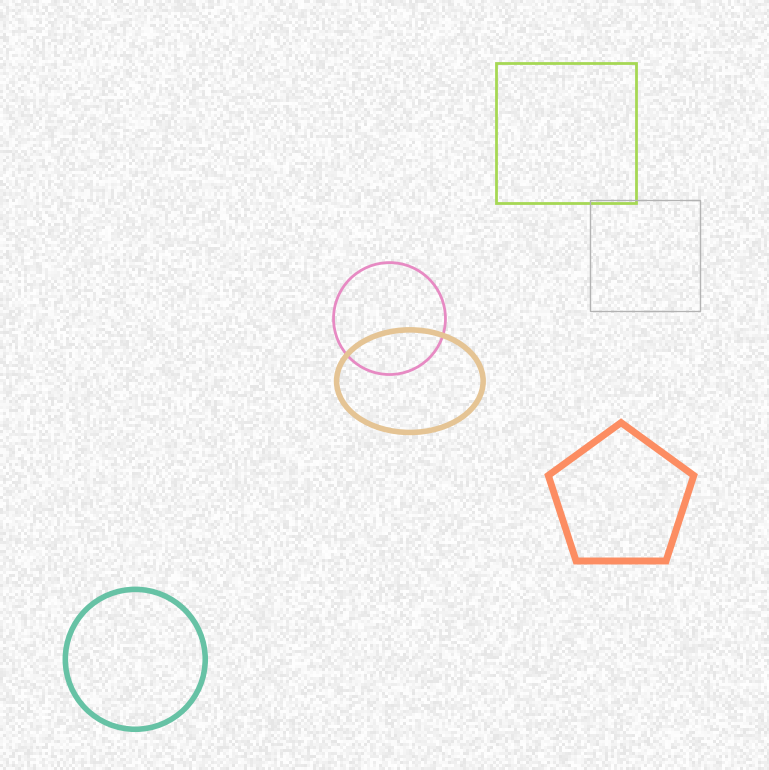[{"shape": "circle", "thickness": 2, "radius": 0.45, "center": [0.176, 0.144]}, {"shape": "pentagon", "thickness": 2.5, "radius": 0.5, "center": [0.807, 0.352]}, {"shape": "circle", "thickness": 1, "radius": 0.36, "center": [0.506, 0.586]}, {"shape": "square", "thickness": 1, "radius": 0.46, "center": [0.735, 0.828]}, {"shape": "oval", "thickness": 2, "radius": 0.48, "center": [0.532, 0.505]}, {"shape": "square", "thickness": 0.5, "radius": 0.36, "center": [0.838, 0.668]}]